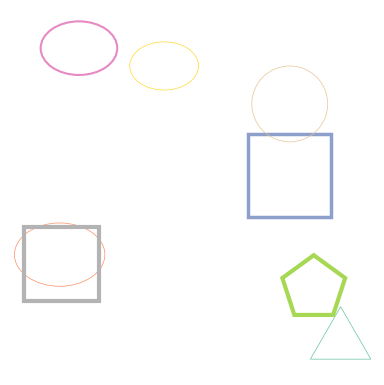[{"shape": "triangle", "thickness": 0.5, "radius": 0.45, "center": [0.885, 0.113]}, {"shape": "oval", "thickness": 0.5, "radius": 0.59, "center": [0.155, 0.339]}, {"shape": "square", "thickness": 2.5, "radius": 0.54, "center": [0.753, 0.545]}, {"shape": "oval", "thickness": 1.5, "radius": 0.5, "center": [0.205, 0.875]}, {"shape": "pentagon", "thickness": 3, "radius": 0.43, "center": [0.815, 0.251]}, {"shape": "oval", "thickness": 0.5, "radius": 0.45, "center": [0.426, 0.829]}, {"shape": "circle", "thickness": 0.5, "radius": 0.49, "center": [0.753, 0.73]}, {"shape": "square", "thickness": 3, "radius": 0.48, "center": [0.16, 0.315]}]